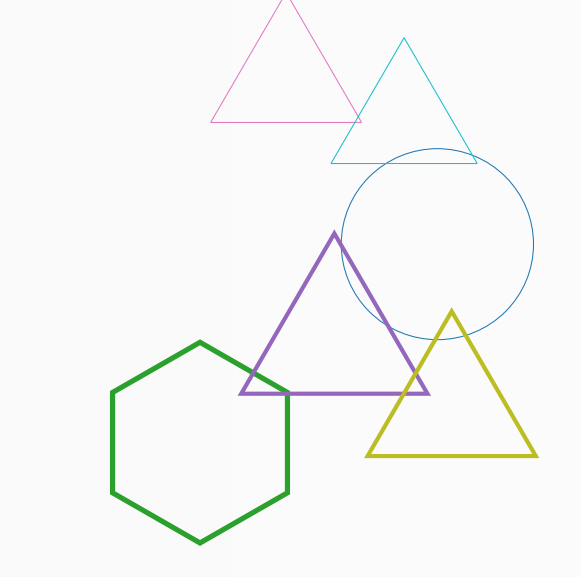[{"shape": "circle", "thickness": 0.5, "radius": 0.83, "center": [0.752, 0.576]}, {"shape": "hexagon", "thickness": 2.5, "radius": 0.87, "center": [0.344, 0.233]}, {"shape": "triangle", "thickness": 2, "radius": 0.92, "center": [0.575, 0.41]}, {"shape": "triangle", "thickness": 0.5, "radius": 0.75, "center": [0.492, 0.862]}, {"shape": "triangle", "thickness": 2, "radius": 0.84, "center": [0.777, 0.293]}, {"shape": "triangle", "thickness": 0.5, "radius": 0.73, "center": [0.695, 0.789]}]